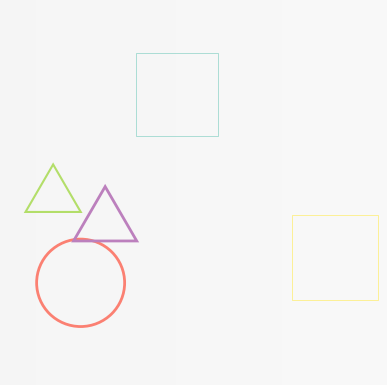[{"shape": "square", "thickness": 0.5, "radius": 0.53, "center": [0.457, 0.755]}, {"shape": "circle", "thickness": 2, "radius": 0.57, "center": [0.208, 0.265]}, {"shape": "triangle", "thickness": 1.5, "radius": 0.41, "center": [0.137, 0.491]}, {"shape": "triangle", "thickness": 2, "radius": 0.47, "center": [0.271, 0.421]}, {"shape": "square", "thickness": 0.5, "radius": 0.55, "center": [0.864, 0.332]}]